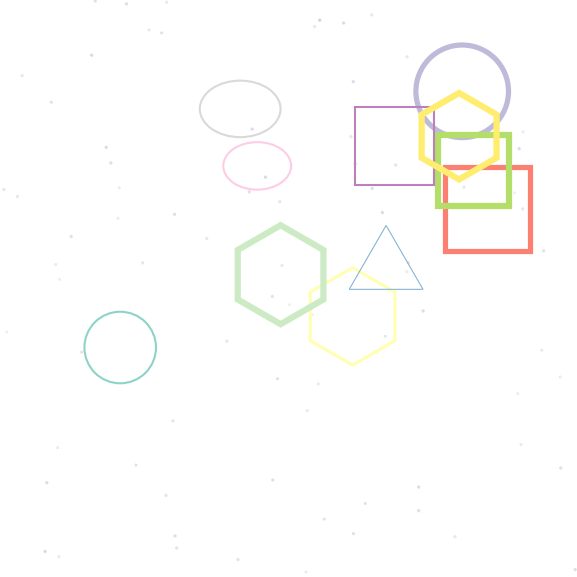[{"shape": "circle", "thickness": 1, "radius": 0.31, "center": [0.208, 0.397]}, {"shape": "hexagon", "thickness": 1.5, "radius": 0.42, "center": [0.611, 0.451]}, {"shape": "circle", "thickness": 2.5, "radius": 0.4, "center": [0.8, 0.841]}, {"shape": "square", "thickness": 2.5, "radius": 0.37, "center": [0.844, 0.637]}, {"shape": "triangle", "thickness": 0.5, "radius": 0.37, "center": [0.669, 0.535]}, {"shape": "square", "thickness": 3, "radius": 0.31, "center": [0.82, 0.704]}, {"shape": "oval", "thickness": 1, "radius": 0.29, "center": [0.445, 0.712]}, {"shape": "oval", "thickness": 1, "radius": 0.35, "center": [0.416, 0.811]}, {"shape": "square", "thickness": 1, "radius": 0.34, "center": [0.683, 0.746]}, {"shape": "hexagon", "thickness": 3, "radius": 0.43, "center": [0.486, 0.523]}, {"shape": "hexagon", "thickness": 3, "radius": 0.37, "center": [0.795, 0.763]}]